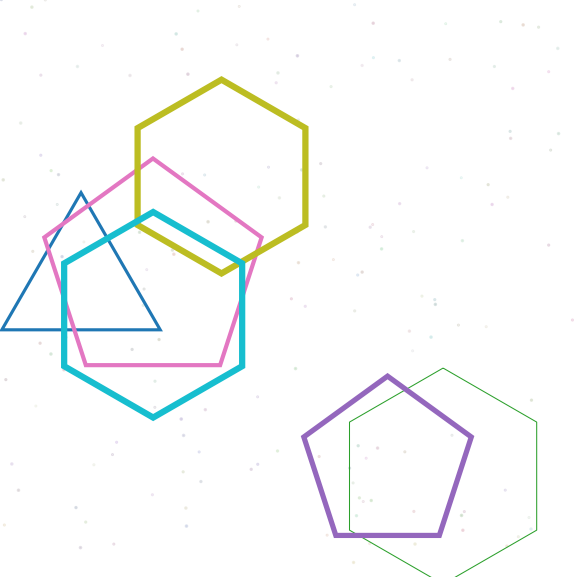[{"shape": "triangle", "thickness": 1.5, "radius": 0.79, "center": [0.14, 0.507]}, {"shape": "hexagon", "thickness": 0.5, "radius": 0.94, "center": [0.767, 0.175]}, {"shape": "pentagon", "thickness": 2.5, "radius": 0.76, "center": [0.671, 0.195]}, {"shape": "pentagon", "thickness": 2, "radius": 0.99, "center": [0.265, 0.527]}, {"shape": "hexagon", "thickness": 3, "radius": 0.84, "center": [0.384, 0.693]}, {"shape": "hexagon", "thickness": 3, "radius": 0.89, "center": [0.265, 0.454]}]